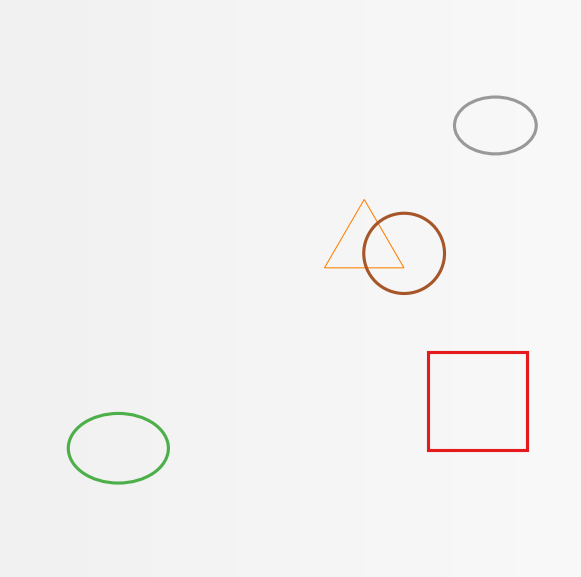[{"shape": "square", "thickness": 1.5, "radius": 0.43, "center": [0.822, 0.305]}, {"shape": "oval", "thickness": 1.5, "radius": 0.43, "center": [0.204, 0.223]}, {"shape": "triangle", "thickness": 0.5, "radius": 0.39, "center": [0.627, 0.575]}, {"shape": "circle", "thickness": 1.5, "radius": 0.35, "center": [0.695, 0.56]}, {"shape": "oval", "thickness": 1.5, "radius": 0.35, "center": [0.852, 0.782]}]